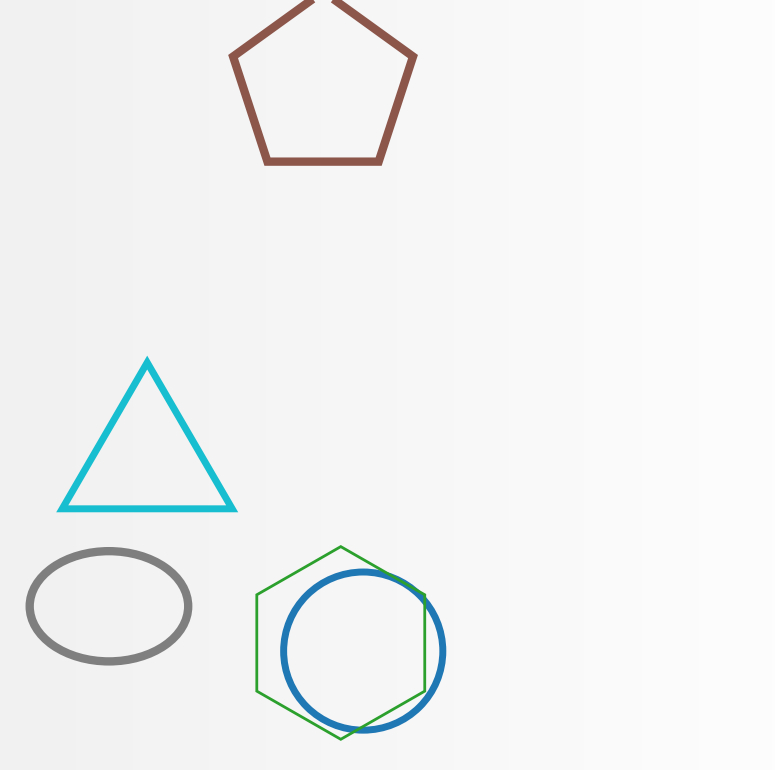[{"shape": "circle", "thickness": 2.5, "radius": 0.51, "center": [0.469, 0.154]}, {"shape": "hexagon", "thickness": 1, "radius": 0.63, "center": [0.44, 0.165]}, {"shape": "pentagon", "thickness": 3, "radius": 0.61, "center": [0.417, 0.889]}, {"shape": "oval", "thickness": 3, "radius": 0.51, "center": [0.141, 0.213]}, {"shape": "triangle", "thickness": 2.5, "radius": 0.63, "center": [0.19, 0.403]}]